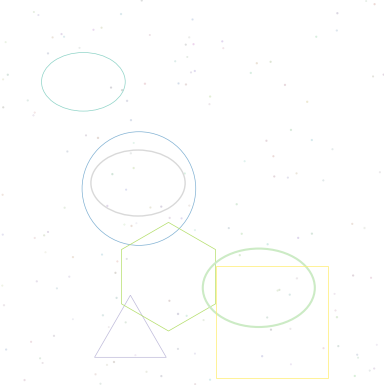[{"shape": "oval", "thickness": 0.5, "radius": 0.54, "center": [0.217, 0.788]}, {"shape": "triangle", "thickness": 0.5, "radius": 0.54, "center": [0.339, 0.126]}, {"shape": "circle", "thickness": 0.5, "radius": 0.74, "center": [0.361, 0.51]}, {"shape": "hexagon", "thickness": 0.5, "radius": 0.71, "center": [0.438, 0.281]}, {"shape": "oval", "thickness": 1, "radius": 0.61, "center": [0.358, 0.525]}, {"shape": "oval", "thickness": 1.5, "radius": 0.73, "center": [0.672, 0.252]}, {"shape": "square", "thickness": 0.5, "radius": 0.73, "center": [0.706, 0.163]}]